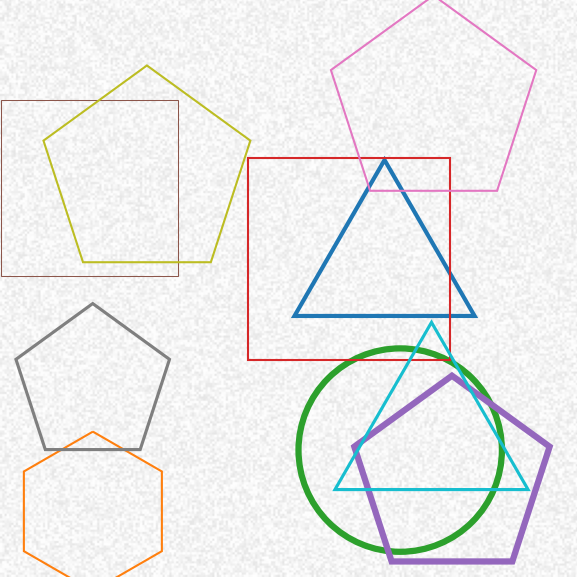[{"shape": "triangle", "thickness": 2, "radius": 0.9, "center": [0.666, 0.542]}, {"shape": "hexagon", "thickness": 1, "radius": 0.69, "center": [0.161, 0.114]}, {"shape": "circle", "thickness": 3, "radius": 0.88, "center": [0.693, 0.22]}, {"shape": "square", "thickness": 1, "radius": 0.88, "center": [0.605, 0.55]}, {"shape": "pentagon", "thickness": 3, "radius": 0.89, "center": [0.783, 0.171]}, {"shape": "square", "thickness": 0.5, "radius": 0.76, "center": [0.155, 0.674]}, {"shape": "pentagon", "thickness": 1, "radius": 0.93, "center": [0.751, 0.82]}, {"shape": "pentagon", "thickness": 1.5, "radius": 0.7, "center": [0.161, 0.334]}, {"shape": "pentagon", "thickness": 1, "radius": 0.94, "center": [0.254, 0.697]}, {"shape": "triangle", "thickness": 1.5, "radius": 0.97, "center": [0.747, 0.248]}]